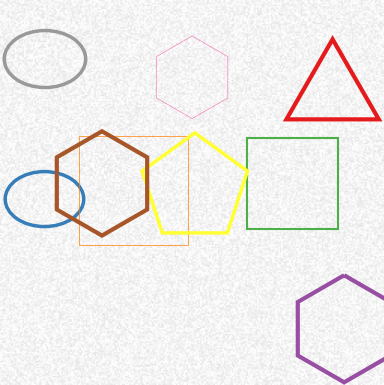[{"shape": "triangle", "thickness": 3, "radius": 0.69, "center": [0.864, 0.759]}, {"shape": "oval", "thickness": 2.5, "radius": 0.51, "center": [0.116, 0.483]}, {"shape": "square", "thickness": 1.5, "radius": 0.59, "center": [0.76, 0.524]}, {"shape": "hexagon", "thickness": 3, "radius": 0.7, "center": [0.894, 0.146]}, {"shape": "square", "thickness": 0.5, "radius": 0.71, "center": [0.347, 0.504]}, {"shape": "pentagon", "thickness": 2.5, "radius": 0.72, "center": [0.506, 0.511]}, {"shape": "hexagon", "thickness": 3, "radius": 0.68, "center": [0.265, 0.524]}, {"shape": "hexagon", "thickness": 0.5, "radius": 0.54, "center": [0.499, 0.799]}, {"shape": "oval", "thickness": 2.5, "radius": 0.53, "center": [0.117, 0.847]}]